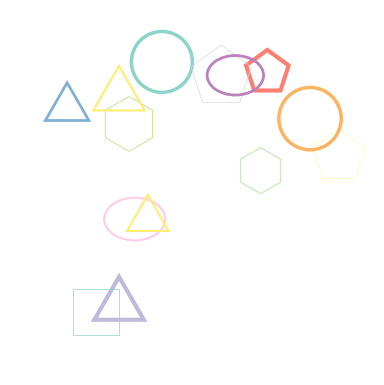[{"shape": "square", "thickness": 0.5, "radius": 0.3, "center": [0.249, 0.19]}, {"shape": "circle", "thickness": 2.5, "radius": 0.4, "center": [0.42, 0.839]}, {"shape": "pentagon", "thickness": 0.5, "radius": 0.36, "center": [0.881, 0.594]}, {"shape": "triangle", "thickness": 3, "radius": 0.37, "center": [0.309, 0.207]}, {"shape": "pentagon", "thickness": 3, "radius": 0.29, "center": [0.694, 0.812]}, {"shape": "triangle", "thickness": 2, "radius": 0.33, "center": [0.174, 0.72]}, {"shape": "circle", "thickness": 2.5, "radius": 0.4, "center": [0.805, 0.692]}, {"shape": "hexagon", "thickness": 0.5, "radius": 0.36, "center": [0.335, 0.678]}, {"shape": "oval", "thickness": 1.5, "radius": 0.4, "center": [0.35, 0.431]}, {"shape": "pentagon", "thickness": 0.5, "radius": 0.41, "center": [0.575, 0.801]}, {"shape": "oval", "thickness": 2, "radius": 0.37, "center": [0.611, 0.804]}, {"shape": "hexagon", "thickness": 1, "radius": 0.3, "center": [0.677, 0.557]}, {"shape": "triangle", "thickness": 1.5, "radius": 0.39, "center": [0.309, 0.752]}, {"shape": "triangle", "thickness": 1.5, "radius": 0.31, "center": [0.384, 0.431]}]